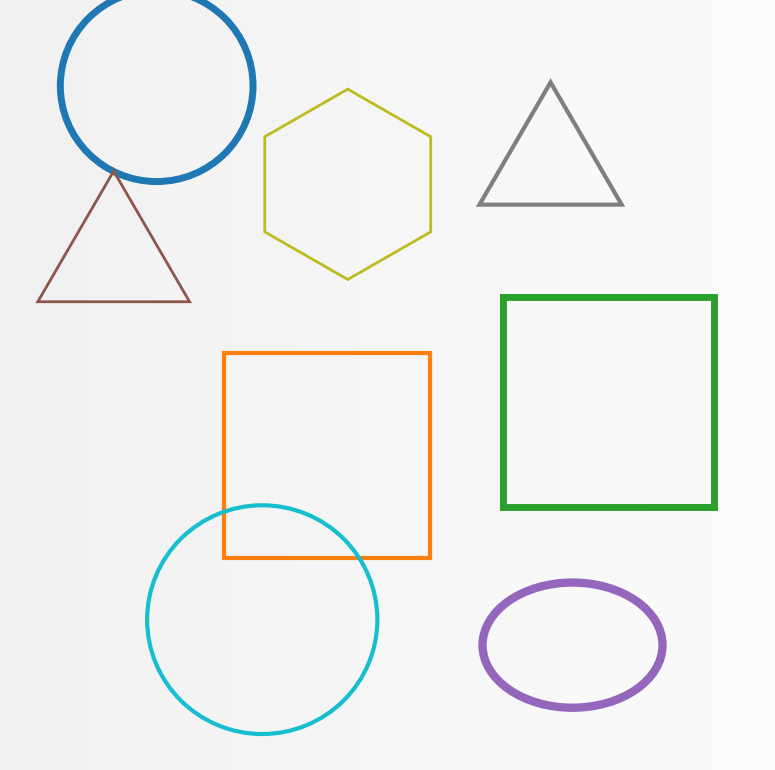[{"shape": "circle", "thickness": 2.5, "radius": 0.62, "center": [0.202, 0.889]}, {"shape": "square", "thickness": 1.5, "radius": 0.66, "center": [0.422, 0.409]}, {"shape": "square", "thickness": 2.5, "radius": 0.68, "center": [0.785, 0.478]}, {"shape": "oval", "thickness": 3, "radius": 0.58, "center": [0.739, 0.162]}, {"shape": "triangle", "thickness": 1, "radius": 0.57, "center": [0.147, 0.665]}, {"shape": "triangle", "thickness": 1.5, "radius": 0.53, "center": [0.71, 0.787]}, {"shape": "hexagon", "thickness": 1, "radius": 0.62, "center": [0.449, 0.761]}, {"shape": "circle", "thickness": 1.5, "radius": 0.74, "center": [0.338, 0.195]}]